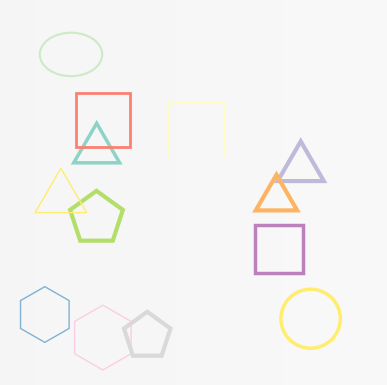[{"shape": "triangle", "thickness": 2.5, "radius": 0.34, "center": [0.25, 0.611]}, {"shape": "square", "thickness": 0.5, "radius": 0.36, "center": [0.506, 0.664]}, {"shape": "triangle", "thickness": 3, "radius": 0.34, "center": [0.776, 0.564]}, {"shape": "square", "thickness": 2, "radius": 0.35, "center": [0.266, 0.688]}, {"shape": "hexagon", "thickness": 1, "radius": 0.36, "center": [0.116, 0.183]}, {"shape": "triangle", "thickness": 3, "radius": 0.31, "center": [0.713, 0.484]}, {"shape": "pentagon", "thickness": 3, "radius": 0.36, "center": [0.249, 0.433]}, {"shape": "hexagon", "thickness": 1, "radius": 0.42, "center": [0.265, 0.123]}, {"shape": "pentagon", "thickness": 3, "radius": 0.32, "center": [0.38, 0.127]}, {"shape": "square", "thickness": 2.5, "radius": 0.31, "center": [0.72, 0.354]}, {"shape": "oval", "thickness": 1.5, "radius": 0.4, "center": [0.183, 0.859]}, {"shape": "triangle", "thickness": 1, "radius": 0.38, "center": [0.157, 0.486]}, {"shape": "circle", "thickness": 2.5, "radius": 0.38, "center": [0.802, 0.172]}]